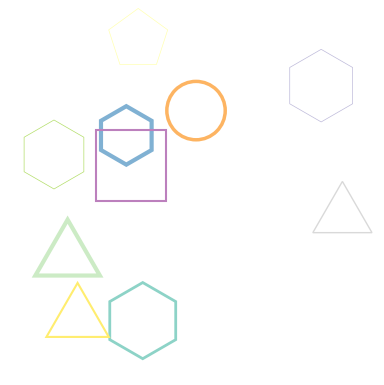[{"shape": "hexagon", "thickness": 2, "radius": 0.49, "center": [0.371, 0.167]}, {"shape": "pentagon", "thickness": 0.5, "radius": 0.4, "center": [0.359, 0.898]}, {"shape": "hexagon", "thickness": 0.5, "radius": 0.47, "center": [0.834, 0.778]}, {"shape": "hexagon", "thickness": 3, "radius": 0.38, "center": [0.328, 0.648]}, {"shape": "circle", "thickness": 2.5, "radius": 0.38, "center": [0.509, 0.713]}, {"shape": "hexagon", "thickness": 0.5, "radius": 0.45, "center": [0.14, 0.599]}, {"shape": "triangle", "thickness": 1, "radius": 0.44, "center": [0.889, 0.44]}, {"shape": "square", "thickness": 1.5, "radius": 0.45, "center": [0.341, 0.57]}, {"shape": "triangle", "thickness": 3, "radius": 0.48, "center": [0.176, 0.333]}, {"shape": "triangle", "thickness": 1.5, "radius": 0.47, "center": [0.202, 0.172]}]